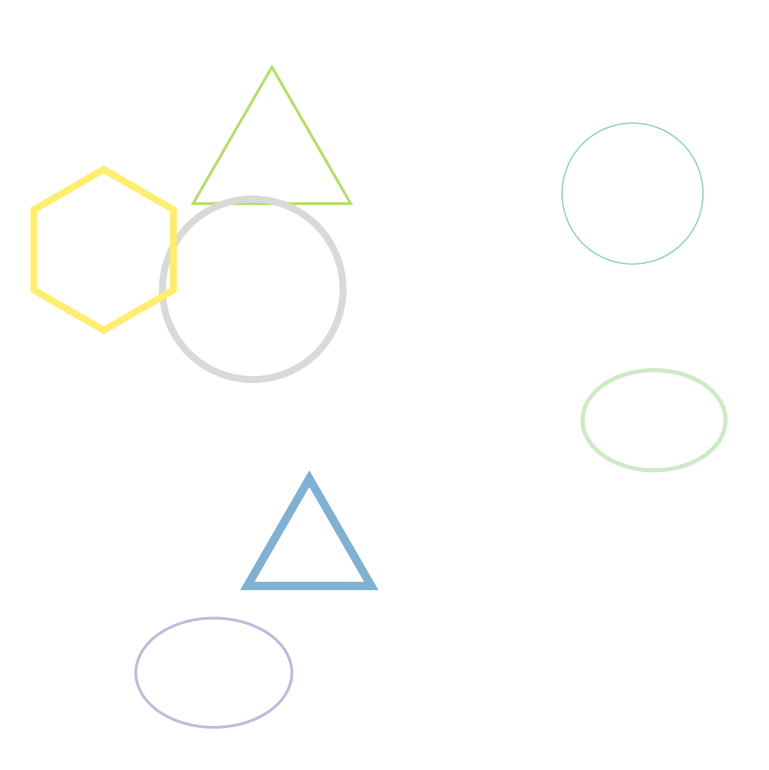[{"shape": "circle", "thickness": 0.5, "radius": 0.46, "center": [0.821, 0.749]}, {"shape": "oval", "thickness": 1, "radius": 0.51, "center": [0.278, 0.126]}, {"shape": "triangle", "thickness": 3, "radius": 0.46, "center": [0.402, 0.286]}, {"shape": "triangle", "thickness": 1, "radius": 0.59, "center": [0.353, 0.795]}, {"shape": "circle", "thickness": 2.5, "radius": 0.59, "center": [0.328, 0.624]}, {"shape": "oval", "thickness": 1.5, "radius": 0.46, "center": [0.849, 0.454]}, {"shape": "hexagon", "thickness": 2.5, "radius": 0.52, "center": [0.135, 0.676]}]